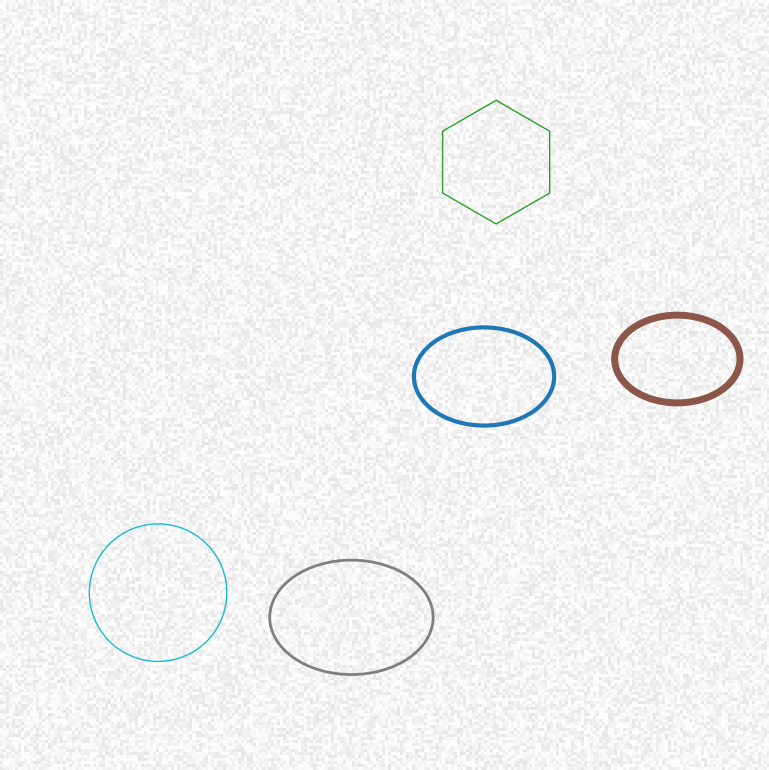[{"shape": "oval", "thickness": 1.5, "radius": 0.46, "center": [0.629, 0.511]}, {"shape": "hexagon", "thickness": 0.5, "radius": 0.4, "center": [0.644, 0.789]}, {"shape": "oval", "thickness": 2.5, "radius": 0.41, "center": [0.88, 0.534]}, {"shape": "oval", "thickness": 1, "radius": 0.53, "center": [0.456, 0.198]}, {"shape": "circle", "thickness": 0.5, "radius": 0.45, "center": [0.205, 0.23]}]